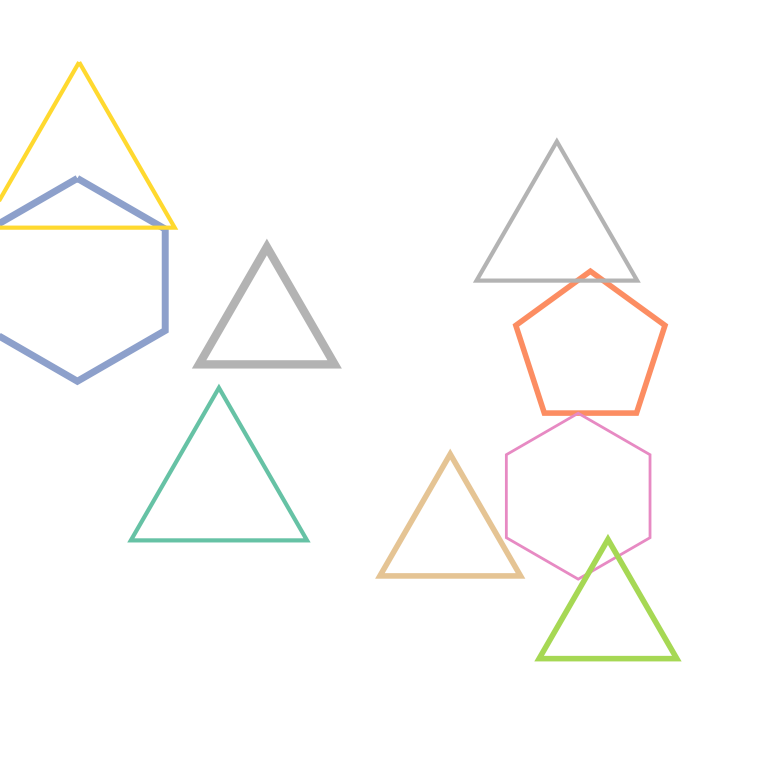[{"shape": "triangle", "thickness": 1.5, "radius": 0.66, "center": [0.284, 0.364]}, {"shape": "pentagon", "thickness": 2, "radius": 0.51, "center": [0.767, 0.546]}, {"shape": "hexagon", "thickness": 2.5, "radius": 0.66, "center": [0.1, 0.637]}, {"shape": "hexagon", "thickness": 1, "radius": 0.54, "center": [0.751, 0.356]}, {"shape": "triangle", "thickness": 2, "radius": 0.52, "center": [0.79, 0.196]}, {"shape": "triangle", "thickness": 1.5, "radius": 0.72, "center": [0.103, 0.776]}, {"shape": "triangle", "thickness": 2, "radius": 0.53, "center": [0.585, 0.305]}, {"shape": "triangle", "thickness": 1.5, "radius": 0.6, "center": [0.723, 0.696]}, {"shape": "triangle", "thickness": 3, "radius": 0.51, "center": [0.347, 0.578]}]